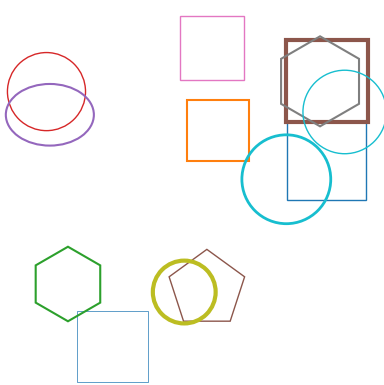[{"shape": "square", "thickness": 1, "radius": 0.51, "center": [0.848, 0.583]}, {"shape": "square", "thickness": 0.5, "radius": 0.46, "center": [0.293, 0.1]}, {"shape": "square", "thickness": 1.5, "radius": 0.4, "center": [0.566, 0.661]}, {"shape": "hexagon", "thickness": 1.5, "radius": 0.48, "center": [0.177, 0.262]}, {"shape": "circle", "thickness": 1, "radius": 0.51, "center": [0.121, 0.762]}, {"shape": "oval", "thickness": 1.5, "radius": 0.57, "center": [0.129, 0.702]}, {"shape": "pentagon", "thickness": 1, "radius": 0.52, "center": [0.537, 0.249]}, {"shape": "square", "thickness": 3, "radius": 0.53, "center": [0.849, 0.789]}, {"shape": "square", "thickness": 1, "radius": 0.42, "center": [0.549, 0.876]}, {"shape": "hexagon", "thickness": 1.5, "radius": 0.58, "center": [0.831, 0.789]}, {"shape": "circle", "thickness": 3, "radius": 0.41, "center": [0.479, 0.241]}, {"shape": "circle", "thickness": 2, "radius": 0.58, "center": [0.744, 0.534]}, {"shape": "circle", "thickness": 1, "radius": 0.54, "center": [0.895, 0.709]}]